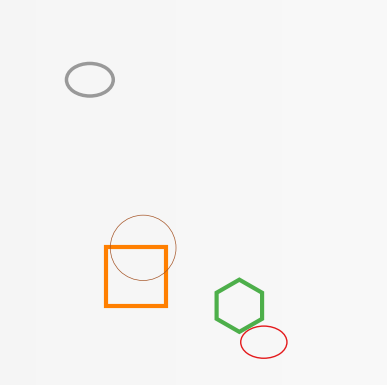[{"shape": "oval", "thickness": 1, "radius": 0.3, "center": [0.681, 0.111]}, {"shape": "hexagon", "thickness": 3, "radius": 0.34, "center": [0.618, 0.206]}, {"shape": "square", "thickness": 3, "radius": 0.38, "center": [0.351, 0.283]}, {"shape": "circle", "thickness": 0.5, "radius": 0.42, "center": [0.369, 0.356]}, {"shape": "oval", "thickness": 2.5, "radius": 0.3, "center": [0.232, 0.793]}]